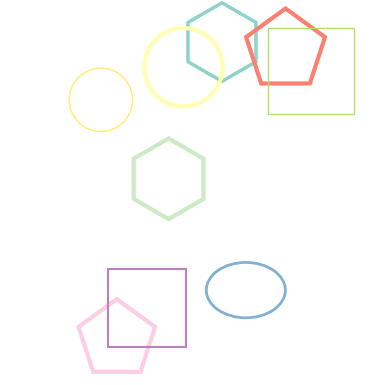[{"shape": "hexagon", "thickness": 2.5, "radius": 0.51, "center": [0.577, 0.891]}, {"shape": "circle", "thickness": 3, "radius": 0.51, "center": [0.476, 0.825]}, {"shape": "pentagon", "thickness": 3, "radius": 0.54, "center": [0.742, 0.87]}, {"shape": "oval", "thickness": 2, "radius": 0.51, "center": [0.639, 0.246]}, {"shape": "square", "thickness": 1, "radius": 0.56, "center": [0.809, 0.814]}, {"shape": "pentagon", "thickness": 3, "radius": 0.52, "center": [0.303, 0.119]}, {"shape": "square", "thickness": 1.5, "radius": 0.5, "center": [0.383, 0.201]}, {"shape": "hexagon", "thickness": 3, "radius": 0.52, "center": [0.438, 0.536]}, {"shape": "circle", "thickness": 1, "radius": 0.41, "center": [0.262, 0.741]}]